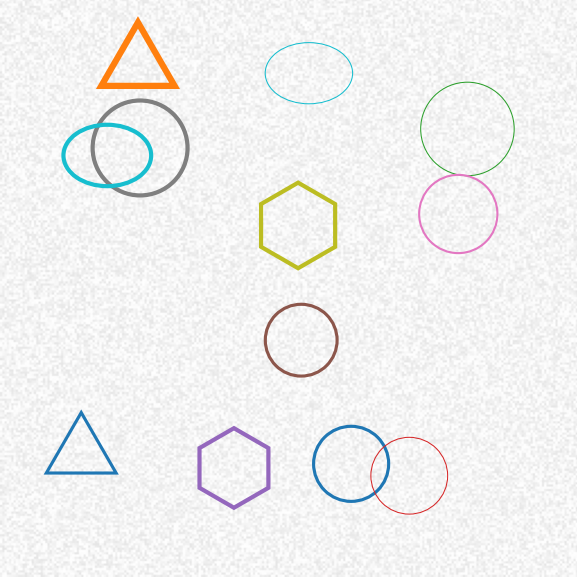[{"shape": "circle", "thickness": 1.5, "radius": 0.33, "center": [0.608, 0.196]}, {"shape": "triangle", "thickness": 1.5, "radius": 0.35, "center": [0.141, 0.215]}, {"shape": "triangle", "thickness": 3, "radius": 0.37, "center": [0.239, 0.887]}, {"shape": "circle", "thickness": 0.5, "radius": 0.4, "center": [0.809, 0.776]}, {"shape": "circle", "thickness": 0.5, "radius": 0.33, "center": [0.709, 0.175]}, {"shape": "hexagon", "thickness": 2, "radius": 0.34, "center": [0.405, 0.189]}, {"shape": "circle", "thickness": 1.5, "radius": 0.31, "center": [0.522, 0.41]}, {"shape": "circle", "thickness": 1, "radius": 0.34, "center": [0.794, 0.629]}, {"shape": "circle", "thickness": 2, "radius": 0.41, "center": [0.243, 0.743]}, {"shape": "hexagon", "thickness": 2, "radius": 0.37, "center": [0.516, 0.609]}, {"shape": "oval", "thickness": 0.5, "radius": 0.38, "center": [0.535, 0.872]}, {"shape": "oval", "thickness": 2, "radius": 0.38, "center": [0.186, 0.73]}]